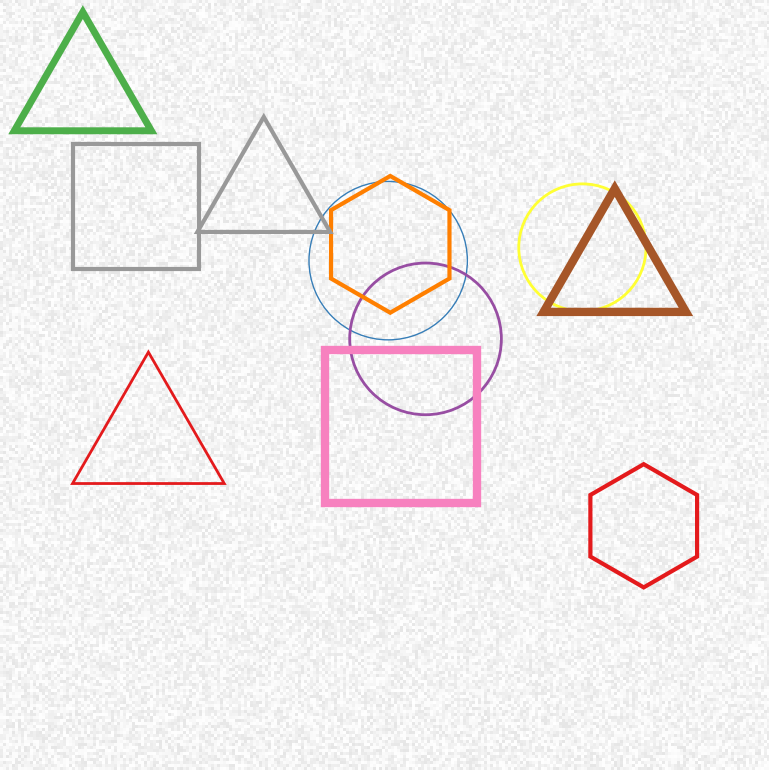[{"shape": "hexagon", "thickness": 1.5, "radius": 0.4, "center": [0.836, 0.317]}, {"shape": "triangle", "thickness": 1, "radius": 0.57, "center": [0.193, 0.429]}, {"shape": "circle", "thickness": 0.5, "radius": 0.51, "center": [0.504, 0.661]}, {"shape": "triangle", "thickness": 2.5, "radius": 0.51, "center": [0.108, 0.882]}, {"shape": "circle", "thickness": 1, "radius": 0.49, "center": [0.553, 0.56]}, {"shape": "hexagon", "thickness": 1.5, "radius": 0.44, "center": [0.507, 0.683]}, {"shape": "circle", "thickness": 1, "radius": 0.41, "center": [0.756, 0.679]}, {"shape": "triangle", "thickness": 3, "radius": 0.53, "center": [0.798, 0.648]}, {"shape": "square", "thickness": 3, "radius": 0.5, "center": [0.521, 0.446]}, {"shape": "square", "thickness": 1.5, "radius": 0.41, "center": [0.177, 0.732]}, {"shape": "triangle", "thickness": 1.5, "radius": 0.5, "center": [0.343, 0.749]}]